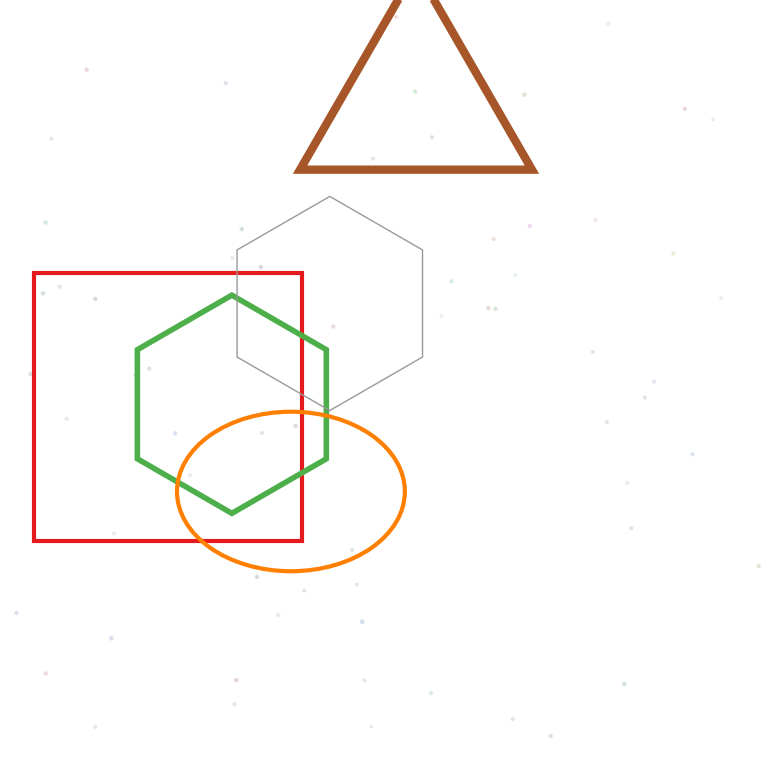[{"shape": "square", "thickness": 1.5, "radius": 0.87, "center": [0.218, 0.471]}, {"shape": "hexagon", "thickness": 2, "radius": 0.71, "center": [0.301, 0.475]}, {"shape": "oval", "thickness": 1.5, "radius": 0.74, "center": [0.378, 0.362]}, {"shape": "triangle", "thickness": 3, "radius": 0.87, "center": [0.54, 0.867]}, {"shape": "hexagon", "thickness": 0.5, "radius": 0.7, "center": [0.428, 0.606]}]